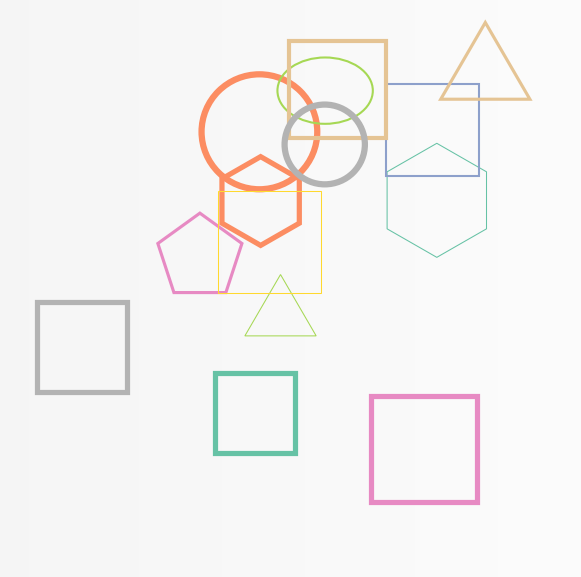[{"shape": "square", "thickness": 2.5, "radius": 0.34, "center": [0.439, 0.284]}, {"shape": "hexagon", "thickness": 0.5, "radius": 0.49, "center": [0.751, 0.652]}, {"shape": "hexagon", "thickness": 2.5, "radius": 0.38, "center": [0.448, 0.651]}, {"shape": "circle", "thickness": 3, "radius": 0.5, "center": [0.446, 0.771]}, {"shape": "square", "thickness": 1, "radius": 0.4, "center": [0.744, 0.774]}, {"shape": "square", "thickness": 2.5, "radius": 0.46, "center": [0.729, 0.222]}, {"shape": "pentagon", "thickness": 1.5, "radius": 0.38, "center": [0.344, 0.554]}, {"shape": "triangle", "thickness": 0.5, "radius": 0.35, "center": [0.483, 0.453]}, {"shape": "oval", "thickness": 1, "radius": 0.41, "center": [0.559, 0.842]}, {"shape": "square", "thickness": 0.5, "radius": 0.44, "center": [0.464, 0.58]}, {"shape": "triangle", "thickness": 1.5, "radius": 0.44, "center": [0.835, 0.872]}, {"shape": "square", "thickness": 2, "radius": 0.42, "center": [0.581, 0.845]}, {"shape": "square", "thickness": 2.5, "radius": 0.39, "center": [0.141, 0.398]}, {"shape": "circle", "thickness": 3, "radius": 0.35, "center": [0.559, 0.749]}]